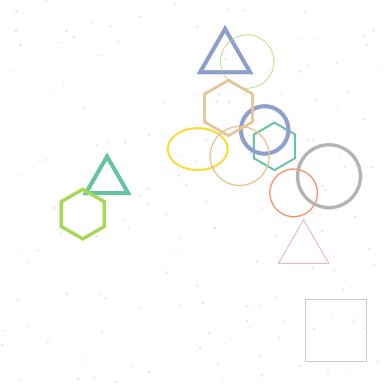[{"shape": "hexagon", "thickness": 1.5, "radius": 0.31, "center": [0.713, 0.62]}, {"shape": "triangle", "thickness": 3, "radius": 0.32, "center": [0.278, 0.53]}, {"shape": "circle", "thickness": 1, "radius": 0.31, "center": [0.763, 0.499]}, {"shape": "circle", "thickness": 3, "radius": 0.31, "center": [0.687, 0.662]}, {"shape": "triangle", "thickness": 3, "radius": 0.38, "center": [0.585, 0.85]}, {"shape": "triangle", "thickness": 0.5, "radius": 0.38, "center": [0.789, 0.353]}, {"shape": "hexagon", "thickness": 2.5, "radius": 0.32, "center": [0.215, 0.444]}, {"shape": "circle", "thickness": 0.5, "radius": 0.35, "center": [0.642, 0.84]}, {"shape": "oval", "thickness": 1.5, "radius": 0.39, "center": [0.514, 0.613]}, {"shape": "circle", "thickness": 1, "radius": 0.38, "center": [0.623, 0.595]}, {"shape": "hexagon", "thickness": 2, "radius": 0.36, "center": [0.594, 0.72]}, {"shape": "square", "thickness": 0.5, "radius": 0.4, "center": [0.871, 0.143]}, {"shape": "circle", "thickness": 2.5, "radius": 0.41, "center": [0.855, 0.542]}]